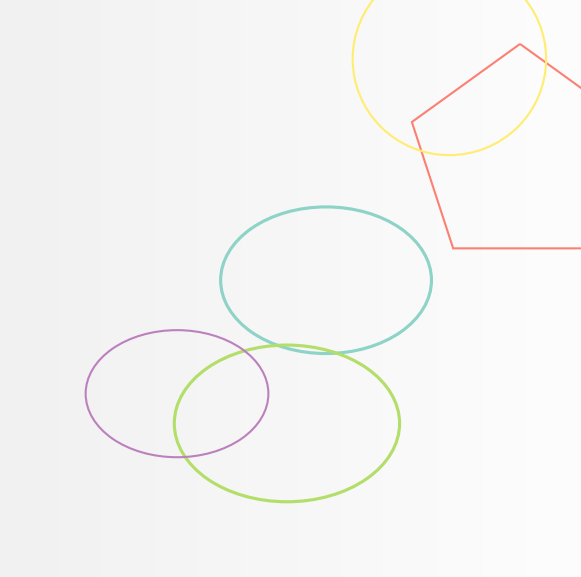[{"shape": "oval", "thickness": 1.5, "radius": 0.91, "center": [0.561, 0.514]}, {"shape": "pentagon", "thickness": 1, "radius": 0.98, "center": [0.895, 0.727]}, {"shape": "oval", "thickness": 1.5, "radius": 0.97, "center": [0.494, 0.266]}, {"shape": "oval", "thickness": 1, "radius": 0.79, "center": [0.305, 0.317]}, {"shape": "circle", "thickness": 1, "radius": 0.83, "center": [0.773, 0.897]}]